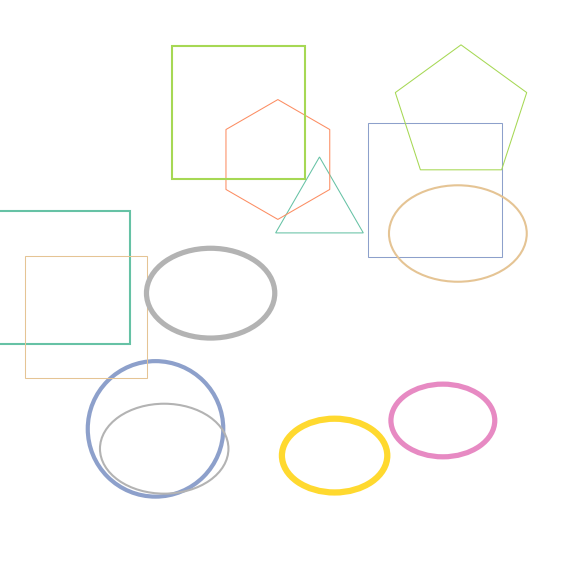[{"shape": "triangle", "thickness": 0.5, "radius": 0.44, "center": [0.553, 0.64]}, {"shape": "square", "thickness": 1, "radius": 0.57, "center": [0.111, 0.519]}, {"shape": "hexagon", "thickness": 0.5, "radius": 0.52, "center": [0.481, 0.723]}, {"shape": "circle", "thickness": 2, "radius": 0.59, "center": [0.269, 0.256]}, {"shape": "square", "thickness": 0.5, "radius": 0.58, "center": [0.753, 0.671]}, {"shape": "oval", "thickness": 2.5, "radius": 0.45, "center": [0.767, 0.271]}, {"shape": "pentagon", "thickness": 0.5, "radius": 0.6, "center": [0.798, 0.802]}, {"shape": "square", "thickness": 1, "radius": 0.58, "center": [0.414, 0.805]}, {"shape": "oval", "thickness": 3, "radius": 0.46, "center": [0.579, 0.21]}, {"shape": "square", "thickness": 0.5, "radius": 0.53, "center": [0.149, 0.45]}, {"shape": "oval", "thickness": 1, "radius": 0.6, "center": [0.793, 0.595]}, {"shape": "oval", "thickness": 2.5, "radius": 0.56, "center": [0.365, 0.491]}, {"shape": "oval", "thickness": 1, "radius": 0.56, "center": [0.284, 0.222]}]